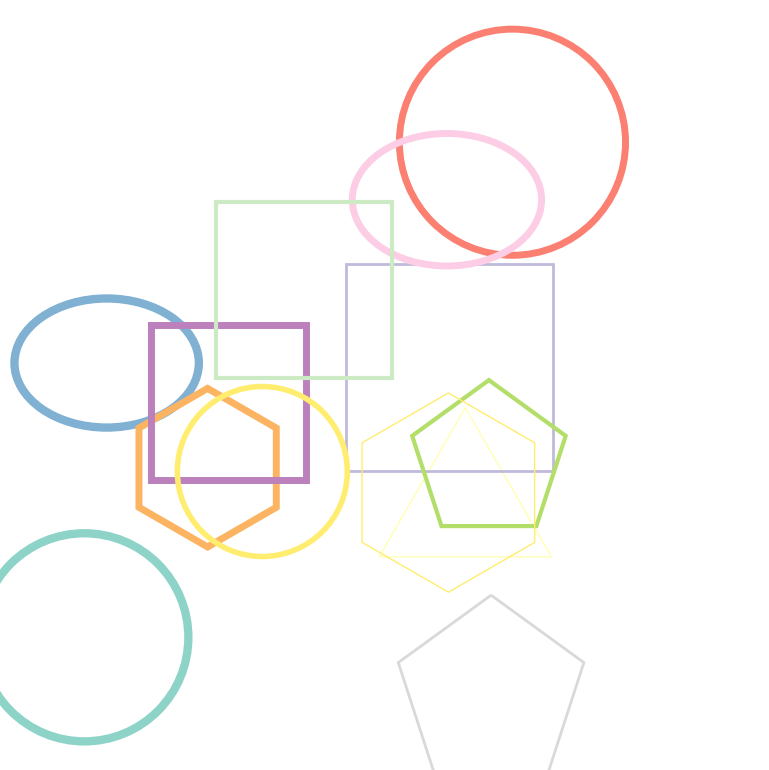[{"shape": "circle", "thickness": 3, "radius": 0.68, "center": [0.11, 0.172]}, {"shape": "triangle", "thickness": 0.5, "radius": 0.65, "center": [0.604, 0.341]}, {"shape": "square", "thickness": 1, "radius": 0.67, "center": [0.584, 0.523]}, {"shape": "circle", "thickness": 2.5, "radius": 0.73, "center": [0.666, 0.815]}, {"shape": "oval", "thickness": 3, "radius": 0.6, "center": [0.139, 0.529]}, {"shape": "hexagon", "thickness": 2.5, "radius": 0.51, "center": [0.27, 0.393]}, {"shape": "pentagon", "thickness": 1.5, "radius": 0.52, "center": [0.635, 0.402]}, {"shape": "oval", "thickness": 2.5, "radius": 0.61, "center": [0.58, 0.741]}, {"shape": "pentagon", "thickness": 1, "radius": 0.63, "center": [0.638, 0.1]}, {"shape": "square", "thickness": 2.5, "radius": 0.5, "center": [0.297, 0.477]}, {"shape": "square", "thickness": 1.5, "radius": 0.57, "center": [0.394, 0.623]}, {"shape": "circle", "thickness": 2, "radius": 0.55, "center": [0.341, 0.388]}, {"shape": "hexagon", "thickness": 0.5, "radius": 0.65, "center": [0.582, 0.36]}]